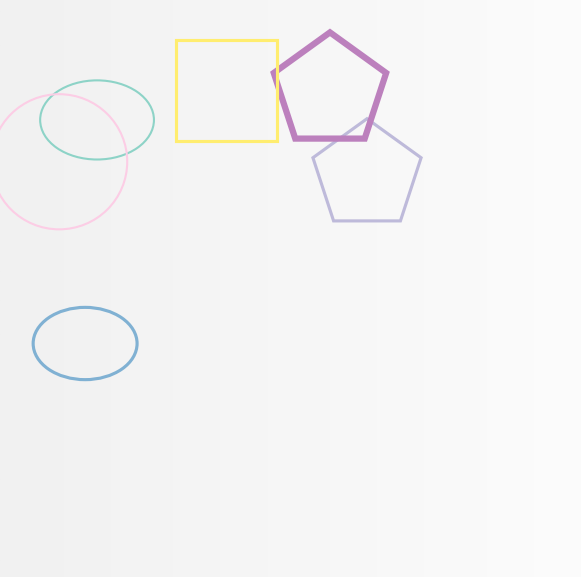[{"shape": "oval", "thickness": 1, "radius": 0.49, "center": [0.167, 0.791]}, {"shape": "pentagon", "thickness": 1.5, "radius": 0.49, "center": [0.631, 0.696]}, {"shape": "oval", "thickness": 1.5, "radius": 0.45, "center": [0.146, 0.404]}, {"shape": "circle", "thickness": 1, "radius": 0.59, "center": [0.102, 0.719]}, {"shape": "pentagon", "thickness": 3, "radius": 0.51, "center": [0.568, 0.841]}, {"shape": "square", "thickness": 1.5, "radius": 0.43, "center": [0.39, 0.842]}]